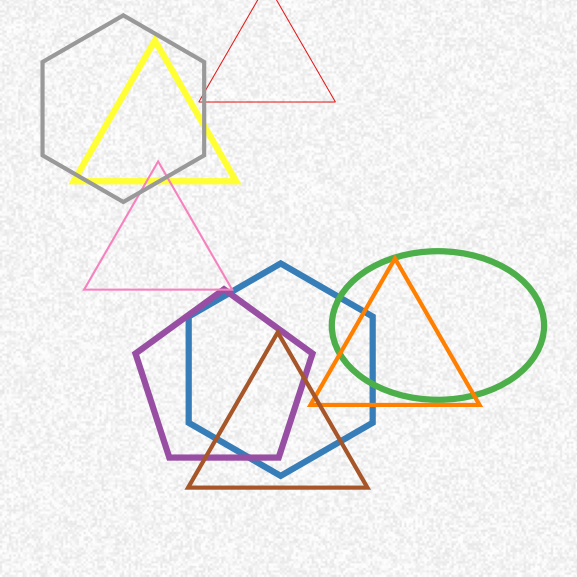[{"shape": "triangle", "thickness": 0.5, "radius": 0.68, "center": [0.463, 0.891]}, {"shape": "hexagon", "thickness": 3, "radius": 0.92, "center": [0.486, 0.359]}, {"shape": "oval", "thickness": 3, "radius": 0.92, "center": [0.758, 0.435]}, {"shape": "pentagon", "thickness": 3, "radius": 0.81, "center": [0.388, 0.337]}, {"shape": "triangle", "thickness": 2, "radius": 0.85, "center": [0.684, 0.382]}, {"shape": "triangle", "thickness": 3, "radius": 0.81, "center": [0.268, 0.766]}, {"shape": "triangle", "thickness": 2, "radius": 0.9, "center": [0.481, 0.244]}, {"shape": "triangle", "thickness": 1, "radius": 0.74, "center": [0.274, 0.572]}, {"shape": "hexagon", "thickness": 2, "radius": 0.81, "center": [0.214, 0.811]}]